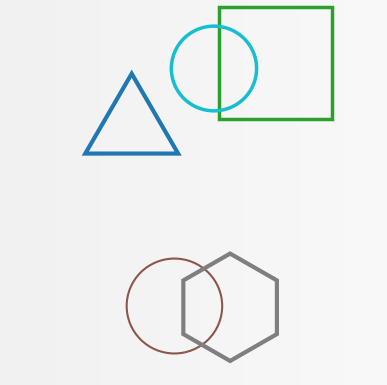[{"shape": "triangle", "thickness": 3, "radius": 0.69, "center": [0.34, 0.67]}, {"shape": "square", "thickness": 2.5, "radius": 0.73, "center": [0.71, 0.837]}, {"shape": "circle", "thickness": 1.5, "radius": 0.62, "center": [0.45, 0.205]}, {"shape": "hexagon", "thickness": 3, "radius": 0.7, "center": [0.594, 0.202]}, {"shape": "circle", "thickness": 2.5, "radius": 0.55, "center": [0.552, 0.822]}]